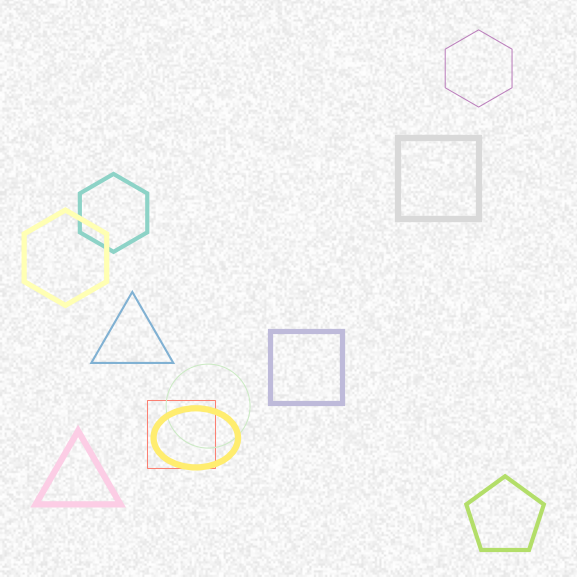[{"shape": "hexagon", "thickness": 2, "radius": 0.34, "center": [0.197, 0.63]}, {"shape": "hexagon", "thickness": 2.5, "radius": 0.41, "center": [0.113, 0.553]}, {"shape": "square", "thickness": 2.5, "radius": 0.31, "center": [0.529, 0.364]}, {"shape": "square", "thickness": 0.5, "radius": 0.3, "center": [0.314, 0.247]}, {"shape": "triangle", "thickness": 1, "radius": 0.41, "center": [0.229, 0.412]}, {"shape": "pentagon", "thickness": 2, "radius": 0.35, "center": [0.875, 0.104]}, {"shape": "triangle", "thickness": 3, "radius": 0.42, "center": [0.135, 0.168]}, {"shape": "square", "thickness": 3, "radius": 0.35, "center": [0.759, 0.69]}, {"shape": "hexagon", "thickness": 0.5, "radius": 0.33, "center": [0.829, 0.881]}, {"shape": "circle", "thickness": 0.5, "radius": 0.36, "center": [0.36, 0.296]}, {"shape": "oval", "thickness": 3, "radius": 0.37, "center": [0.339, 0.241]}]